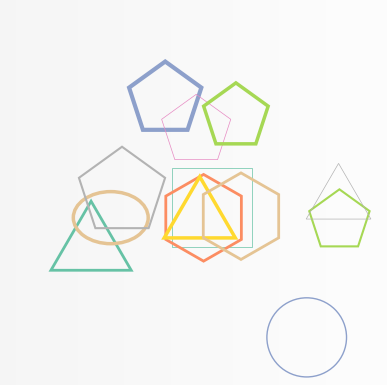[{"shape": "square", "thickness": 0.5, "radius": 0.52, "center": [0.547, 0.462]}, {"shape": "triangle", "thickness": 2, "radius": 0.6, "center": [0.235, 0.358]}, {"shape": "hexagon", "thickness": 2, "radius": 0.56, "center": [0.525, 0.434]}, {"shape": "pentagon", "thickness": 3, "radius": 0.49, "center": [0.426, 0.742]}, {"shape": "circle", "thickness": 1, "radius": 0.51, "center": [0.792, 0.124]}, {"shape": "pentagon", "thickness": 0.5, "radius": 0.47, "center": [0.506, 0.661]}, {"shape": "pentagon", "thickness": 2.5, "radius": 0.44, "center": [0.609, 0.697]}, {"shape": "pentagon", "thickness": 1.5, "radius": 0.41, "center": [0.876, 0.426]}, {"shape": "triangle", "thickness": 2.5, "radius": 0.53, "center": [0.516, 0.435]}, {"shape": "hexagon", "thickness": 2, "radius": 0.56, "center": [0.622, 0.439]}, {"shape": "oval", "thickness": 2.5, "radius": 0.48, "center": [0.286, 0.435]}, {"shape": "pentagon", "thickness": 1.5, "radius": 0.58, "center": [0.315, 0.502]}, {"shape": "triangle", "thickness": 0.5, "radius": 0.48, "center": [0.874, 0.479]}]